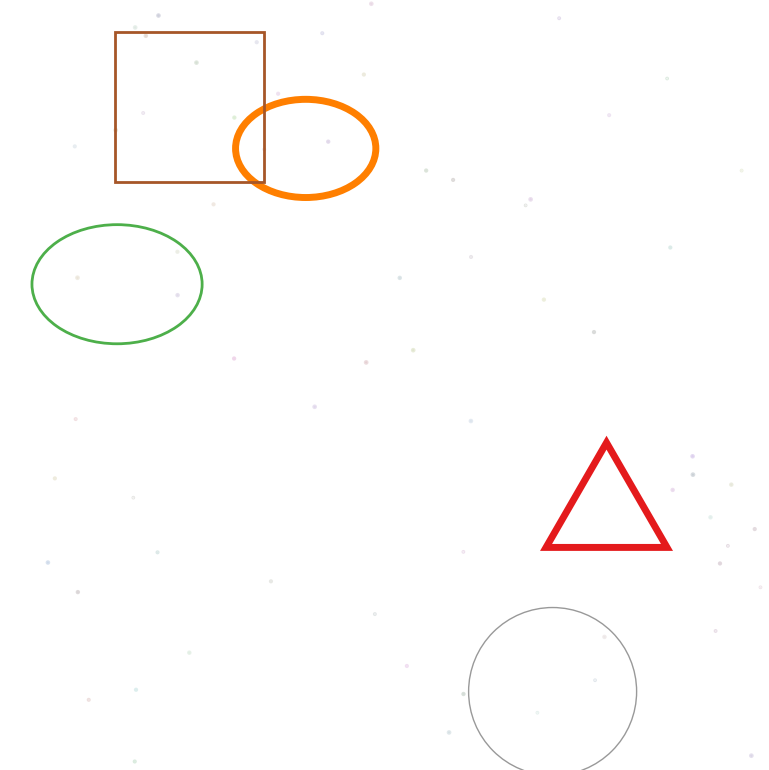[{"shape": "triangle", "thickness": 2.5, "radius": 0.45, "center": [0.788, 0.334]}, {"shape": "oval", "thickness": 1, "radius": 0.55, "center": [0.152, 0.631]}, {"shape": "oval", "thickness": 2.5, "radius": 0.46, "center": [0.397, 0.807]}, {"shape": "square", "thickness": 1, "radius": 0.49, "center": [0.246, 0.861]}, {"shape": "circle", "thickness": 0.5, "radius": 0.55, "center": [0.718, 0.102]}]